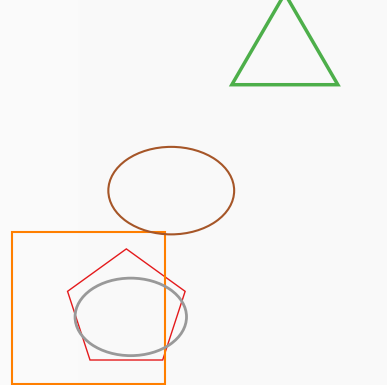[{"shape": "pentagon", "thickness": 1, "radius": 0.8, "center": [0.326, 0.194]}, {"shape": "triangle", "thickness": 2.5, "radius": 0.79, "center": [0.735, 0.859]}, {"shape": "square", "thickness": 1.5, "radius": 0.99, "center": [0.229, 0.199]}, {"shape": "oval", "thickness": 1.5, "radius": 0.81, "center": [0.442, 0.505]}, {"shape": "oval", "thickness": 2, "radius": 0.72, "center": [0.337, 0.177]}]